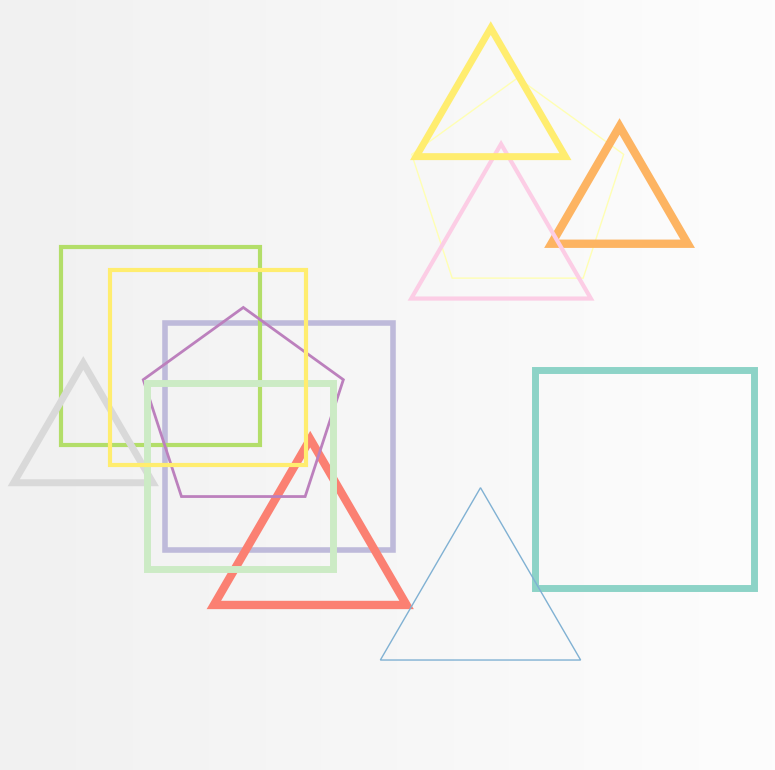[{"shape": "square", "thickness": 2.5, "radius": 0.71, "center": [0.832, 0.378]}, {"shape": "pentagon", "thickness": 0.5, "radius": 0.72, "center": [0.668, 0.755]}, {"shape": "square", "thickness": 2, "radius": 0.74, "center": [0.36, 0.433]}, {"shape": "triangle", "thickness": 3, "radius": 0.72, "center": [0.4, 0.286]}, {"shape": "triangle", "thickness": 0.5, "radius": 0.75, "center": [0.62, 0.217]}, {"shape": "triangle", "thickness": 3, "radius": 0.51, "center": [0.799, 0.734]}, {"shape": "square", "thickness": 1.5, "radius": 0.64, "center": [0.207, 0.551]}, {"shape": "triangle", "thickness": 1.5, "radius": 0.67, "center": [0.647, 0.679]}, {"shape": "triangle", "thickness": 2.5, "radius": 0.52, "center": [0.107, 0.425]}, {"shape": "pentagon", "thickness": 1, "radius": 0.68, "center": [0.314, 0.465]}, {"shape": "square", "thickness": 2.5, "radius": 0.6, "center": [0.31, 0.382]}, {"shape": "square", "thickness": 1.5, "radius": 0.63, "center": [0.268, 0.522]}, {"shape": "triangle", "thickness": 2.5, "radius": 0.56, "center": [0.633, 0.852]}]